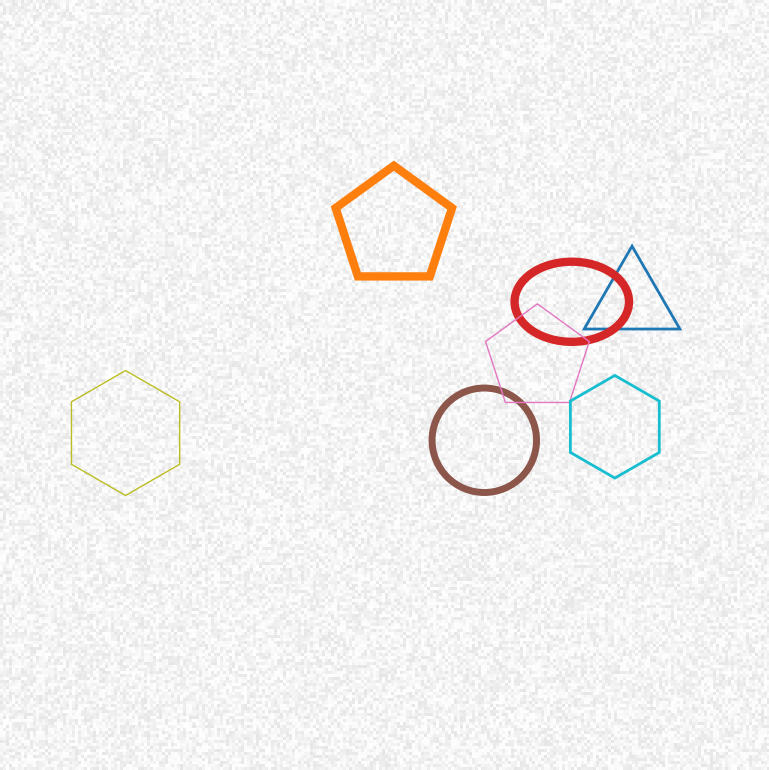[{"shape": "triangle", "thickness": 1, "radius": 0.36, "center": [0.821, 0.609]}, {"shape": "pentagon", "thickness": 3, "radius": 0.4, "center": [0.511, 0.705]}, {"shape": "oval", "thickness": 3, "radius": 0.37, "center": [0.743, 0.608]}, {"shape": "circle", "thickness": 2.5, "radius": 0.34, "center": [0.629, 0.428]}, {"shape": "pentagon", "thickness": 0.5, "radius": 0.35, "center": [0.698, 0.535]}, {"shape": "hexagon", "thickness": 0.5, "radius": 0.41, "center": [0.163, 0.438]}, {"shape": "hexagon", "thickness": 1, "radius": 0.33, "center": [0.798, 0.446]}]